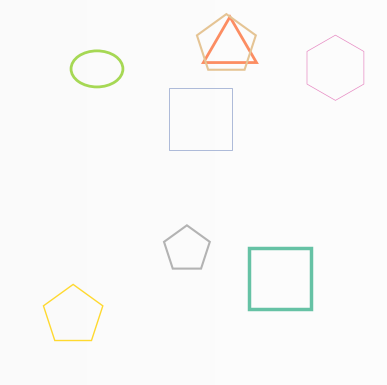[{"shape": "square", "thickness": 2.5, "radius": 0.4, "center": [0.722, 0.277]}, {"shape": "triangle", "thickness": 2, "radius": 0.4, "center": [0.593, 0.877]}, {"shape": "square", "thickness": 0.5, "radius": 0.4, "center": [0.517, 0.692]}, {"shape": "hexagon", "thickness": 0.5, "radius": 0.42, "center": [0.866, 0.824]}, {"shape": "oval", "thickness": 2, "radius": 0.33, "center": [0.25, 0.821]}, {"shape": "pentagon", "thickness": 1, "radius": 0.4, "center": [0.189, 0.181]}, {"shape": "pentagon", "thickness": 1.5, "radius": 0.4, "center": [0.584, 0.883]}, {"shape": "pentagon", "thickness": 1.5, "radius": 0.31, "center": [0.482, 0.353]}]